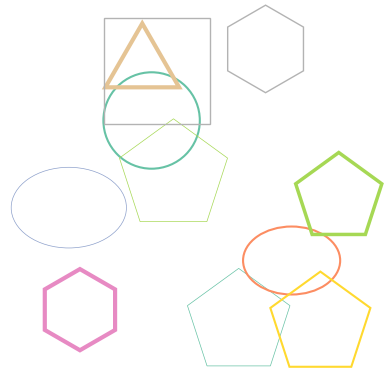[{"shape": "pentagon", "thickness": 0.5, "radius": 0.7, "center": [0.62, 0.163]}, {"shape": "circle", "thickness": 1.5, "radius": 0.63, "center": [0.394, 0.687]}, {"shape": "oval", "thickness": 1.5, "radius": 0.63, "center": [0.757, 0.323]}, {"shape": "oval", "thickness": 0.5, "radius": 0.75, "center": [0.179, 0.461]}, {"shape": "hexagon", "thickness": 3, "radius": 0.53, "center": [0.208, 0.196]}, {"shape": "pentagon", "thickness": 2.5, "radius": 0.59, "center": [0.88, 0.486]}, {"shape": "pentagon", "thickness": 0.5, "radius": 0.74, "center": [0.451, 0.544]}, {"shape": "pentagon", "thickness": 1.5, "radius": 0.68, "center": [0.832, 0.158]}, {"shape": "triangle", "thickness": 3, "radius": 0.55, "center": [0.37, 0.828]}, {"shape": "hexagon", "thickness": 1, "radius": 0.57, "center": [0.69, 0.873]}, {"shape": "square", "thickness": 1, "radius": 0.69, "center": [0.407, 0.815]}]